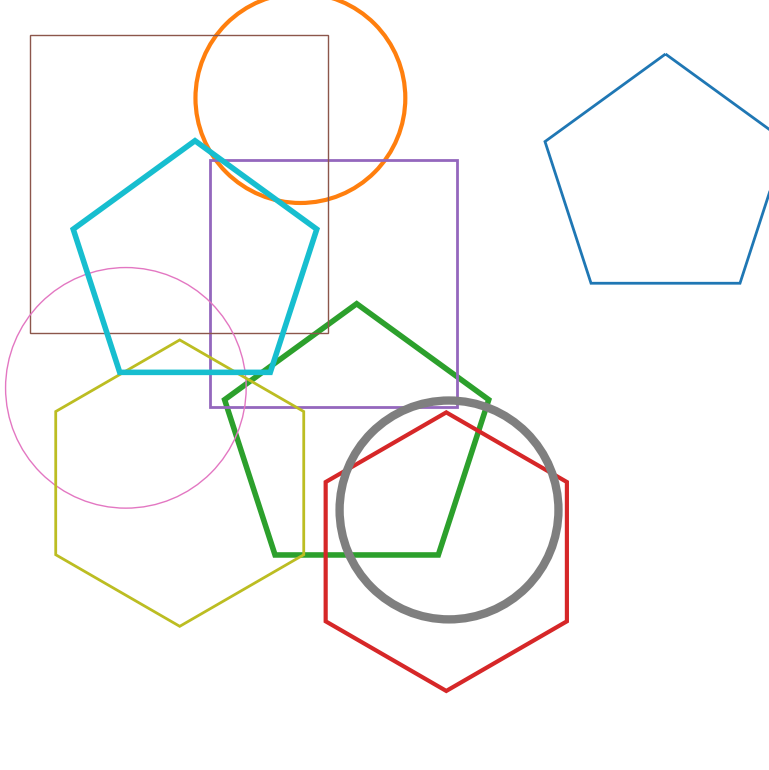[{"shape": "pentagon", "thickness": 1, "radius": 0.82, "center": [0.864, 0.765]}, {"shape": "circle", "thickness": 1.5, "radius": 0.68, "center": [0.39, 0.873]}, {"shape": "pentagon", "thickness": 2, "radius": 0.9, "center": [0.463, 0.425]}, {"shape": "hexagon", "thickness": 1.5, "radius": 0.9, "center": [0.58, 0.284]}, {"shape": "square", "thickness": 1, "radius": 0.8, "center": [0.433, 0.632]}, {"shape": "square", "thickness": 0.5, "radius": 0.97, "center": [0.232, 0.761]}, {"shape": "circle", "thickness": 0.5, "radius": 0.78, "center": [0.163, 0.496]}, {"shape": "circle", "thickness": 3, "radius": 0.71, "center": [0.583, 0.338]}, {"shape": "hexagon", "thickness": 1, "radius": 0.93, "center": [0.233, 0.373]}, {"shape": "pentagon", "thickness": 2, "radius": 0.83, "center": [0.253, 0.651]}]